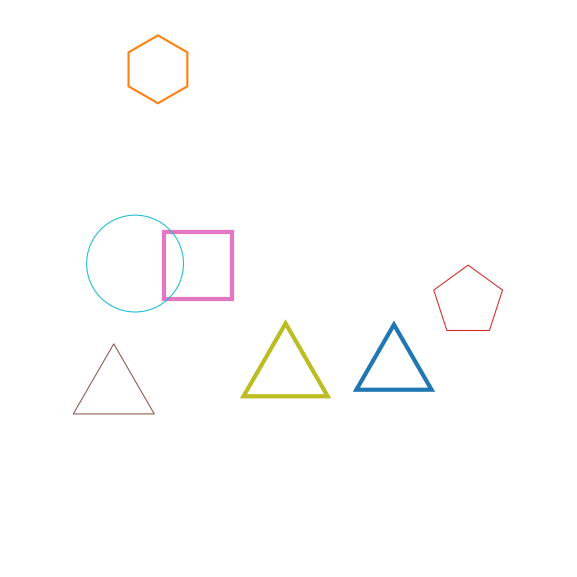[{"shape": "triangle", "thickness": 2, "radius": 0.38, "center": [0.682, 0.362]}, {"shape": "hexagon", "thickness": 1, "radius": 0.29, "center": [0.273, 0.879]}, {"shape": "pentagon", "thickness": 0.5, "radius": 0.31, "center": [0.811, 0.477]}, {"shape": "triangle", "thickness": 0.5, "radius": 0.4, "center": [0.197, 0.323]}, {"shape": "square", "thickness": 2, "radius": 0.29, "center": [0.343, 0.54]}, {"shape": "triangle", "thickness": 2, "radius": 0.42, "center": [0.495, 0.355]}, {"shape": "circle", "thickness": 0.5, "radius": 0.42, "center": [0.234, 0.543]}]